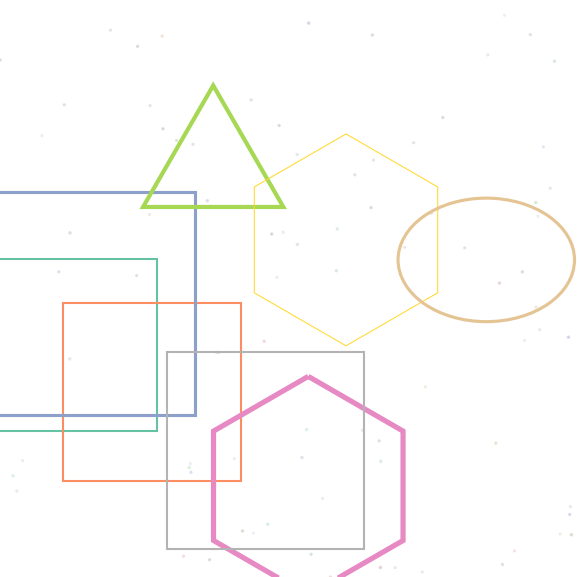[{"shape": "square", "thickness": 1, "radius": 0.75, "center": [0.123, 0.401]}, {"shape": "square", "thickness": 1, "radius": 0.77, "center": [0.263, 0.321]}, {"shape": "square", "thickness": 1.5, "radius": 0.97, "center": [0.144, 0.474]}, {"shape": "hexagon", "thickness": 2.5, "radius": 0.95, "center": [0.534, 0.158]}, {"shape": "triangle", "thickness": 2, "radius": 0.7, "center": [0.369, 0.711]}, {"shape": "hexagon", "thickness": 0.5, "radius": 0.92, "center": [0.599, 0.584]}, {"shape": "oval", "thickness": 1.5, "radius": 0.76, "center": [0.842, 0.549]}, {"shape": "square", "thickness": 1, "radius": 0.85, "center": [0.46, 0.219]}]